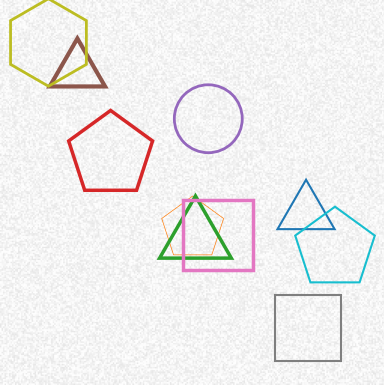[{"shape": "triangle", "thickness": 1.5, "radius": 0.43, "center": [0.795, 0.448]}, {"shape": "pentagon", "thickness": 0.5, "radius": 0.42, "center": [0.5, 0.406]}, {"shape": "triangle", "thickness": 2.5, "radius": 0.54, "center": [0.508, 0.383]}, {"shape": "pentagon", "thickness": 2.5, "radius": 0.57, "center": [0.287, 0.598]}, {"shape": "circle", "thickness": 2, "radius": 0.44, "center": [0.541, 0.692]}, {"shape": "triangle", "thickness": 3, "radius": 0.42, "center": [0.201, 0.817]}, {"shape": "square", "thickness": 2.5, "radius": 0.45, "center": [0.566, 0.39]}, {"shape": "square", "thickness": 1.5, "radius": 0.42, "center": [0.8, 0.148]}, {"shape": "hexagon", "thickness": 2, "radius": 0.57, "center": [0.126, 0.89]}, {"shape": "pentagon", "thickness": 1.5, "radius": 0.54, "center": [0.87, 0.354]}]